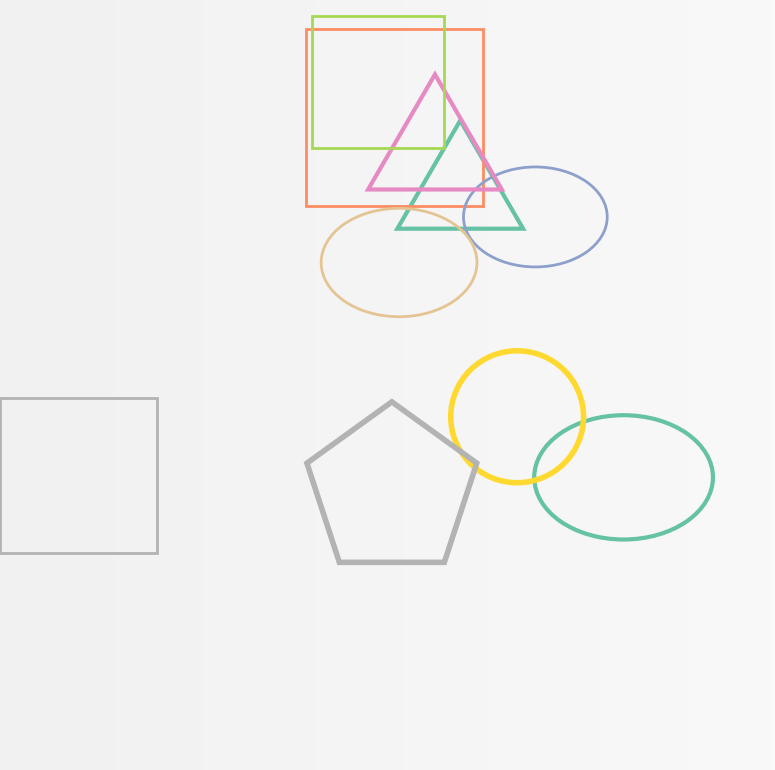[{"shape": "oval", "thickness": 1.5, "radius": 0.58, "center": [0.805, 0.38]}, {"shape": "triangle", "thickness": 1.5, "radius": 0.47, "center": [0.594, 0.75]}, {"shape": "square", "thickness": 1, "radius": 0.57, "center": [0.509, 0.847]}, {"shape": "oval", "thickness": 1, "radius": 0.46, "center": [0.691, 0.718]}, {"shape": "triangle", "thickness": 1.5, "radius": 0.5, "center": [0.561, 0.804]}, {"shape": "square", "thickness": 1, "radius": 0.43, "center": [0.488, 0.894]}, {"shape": "circle", "thickness": 2, "radius": 0.43, "center": [0.667, 0.459]}, {"shape": "oval", "thickness": 1, "radius": 0.5, "center": [0.515, 0.659]}, {"shape": "square", "thickness": 1, "radius": 0.5, "center": [0.101, 0.383]}, {"shape": "pentagon", "thickness": 2, "radius": 0.58, "center": [0.506, 0.363]}]